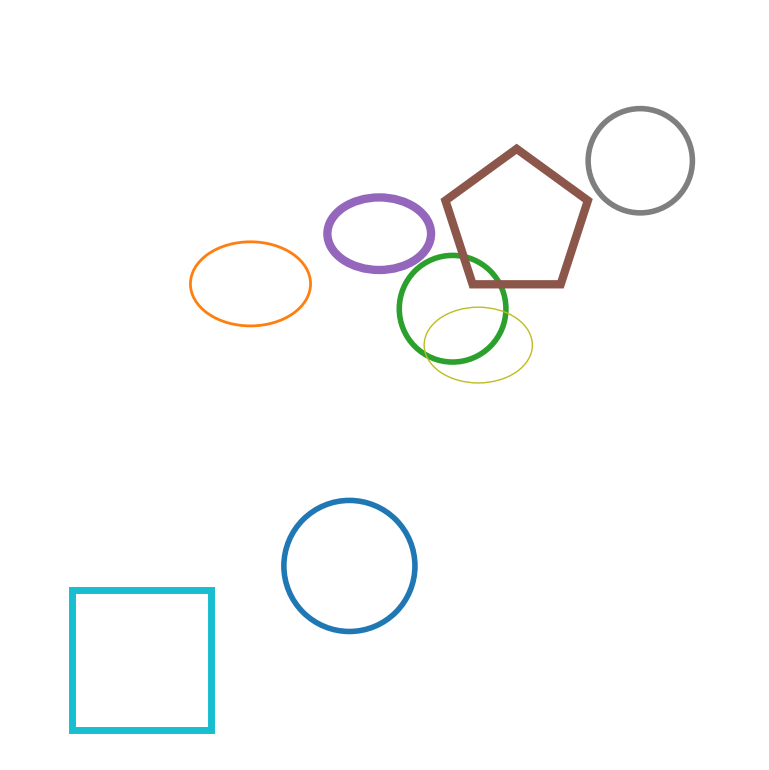[{"shape": "circle", "thickness": 2, "radius": 0.43, "center": [0.454, 0.265]}, {"shape": "oval", "thickness": 1, "radius": 0.39, "center": [0.325, 0.631]}, {"shape": "circle", "thickness": 2, "radius": 0.35, "center": [0.588, 0.599]}, {"shape": "oval", "thickness": 3, "radius": 0.34, "center": [0.492, 0.696]}, {"shape": "pentagon", "thickness": 3, "radius": 0.49, "center": [0.671, 0.709]}, {"shape": "circle", "thickness": 2, "radius": 0.34, "center": [0.832, 0.791]}, {"shape": "oval", "thickness": 0.5, "radius": 0.35, "center": [0.621, 0.552]}, {"shape": "square", "thickness": 2.5, "radius": 0.45, "center": [0.184, 0.143]}]